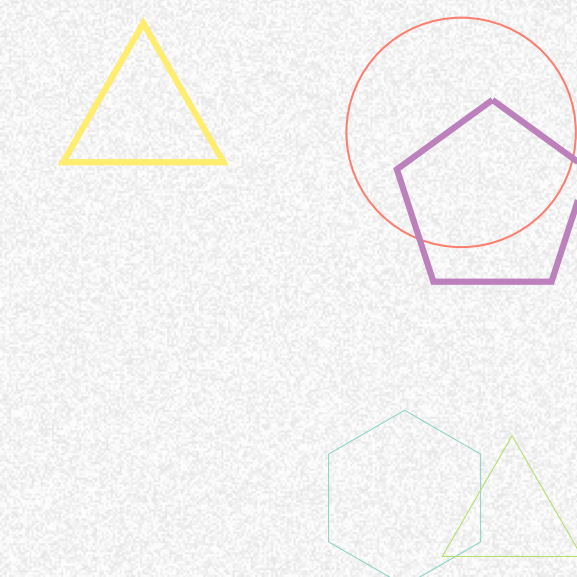[{"shape": "hexagon", "thickness": 0.5, "radius": 0.76, "center": [0.701, 0.137]}, {"shape": "circle", "thickness": 1, "radius": 0.99, "center": [0.798, 0.77]}, {"shape": "triangle", "thickness": 0.5, "radius": 0.7, "center": [0.887, 0.105]}, {"shape": "pentagon", "thickness": 3, "radius": 0.87, "center": [0.853, 0.652]}, {"shape": "triangle", "thickness": 3, "radius": 0.8, "center": [0.248, 0.798]}]